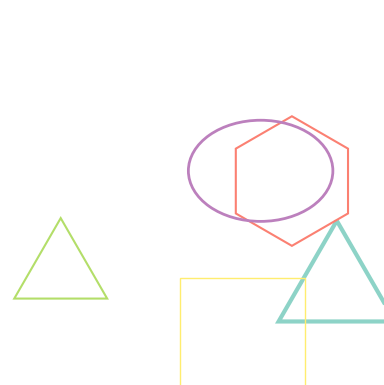[{"shape": "triangle", "thickness": 3, "radius": 0.87, "center": [0.875, 0.252]}, {"shape": "hexagon", "thickness": 1.5, "radius": 0.84, "center": [0.758, 0.53]}, {"shape": "triangle", "thickness": 1.5, "radius": 0.7, "center": [0.158, 0.294]}, {"shape": "oval", "thickness": 2, "radius": 0.94, "center": [0.677, 0.556]}, {"shape": "square", "thickness": 1, "radius": 0.81, "center": [0.629, 0.114]}]